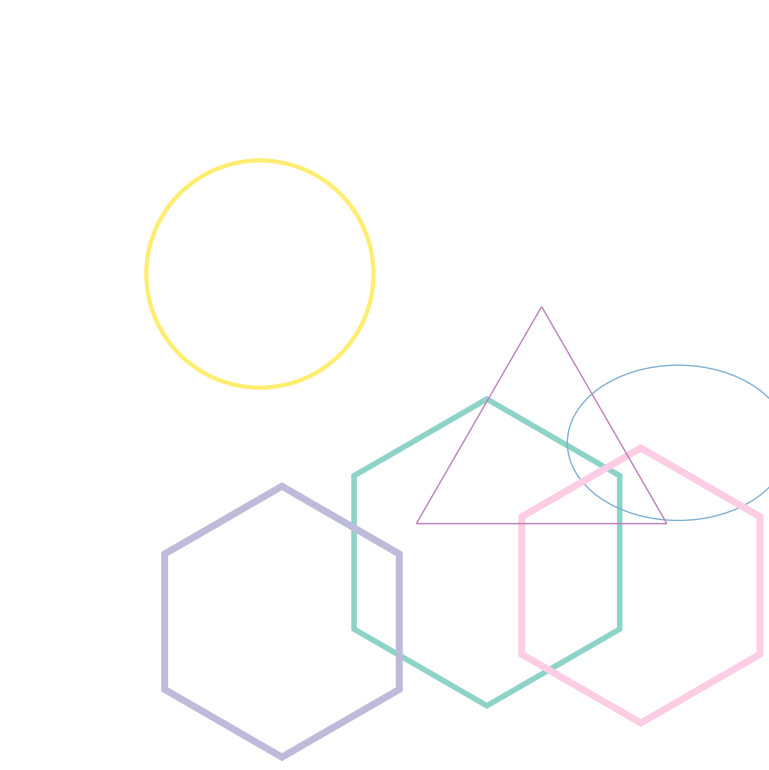[{"shape": "hexagon", "thickness": 2, "radius": 1.0, "center": [0.632, 0.283]}, {"shape": "hexagon", "thickness": 2.5, "radius": 0.88, "center": [0.366, 0.193]}, {"shape": "oval", "thickness": 0.5, "radius": 0.72, "center": [0.881, 0.425]}, {"shape": "hexagon", "thickness": 2.5, "radius": 0.89, "center": [0.832, 0.24]}, {"shape": "triangle", "thickness": 0.5, "radius": 0.94, "center": [0.703, 0.414]}, {"shape": "circle", "thickness": 1.5, "radius": 0.74, "center": [0.338, 0.644]}]